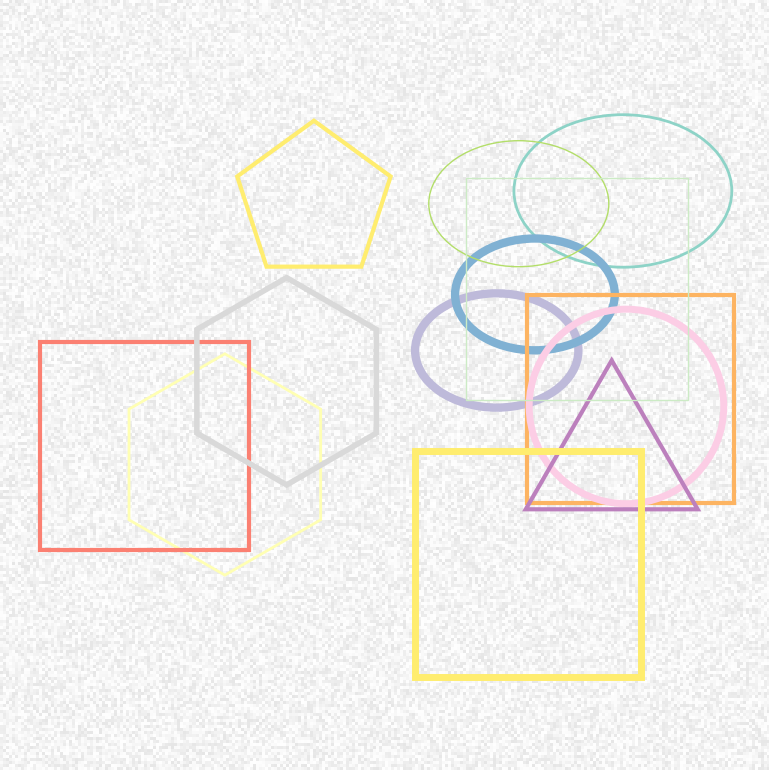[{"shape": "oval", "thickness": 1, "radius": 0.71, "center": [0.809, 0.752]}, {"shape": "hexagon", "thickness": 1, "radius": 0.72, "center": [0.292, 0.397]}, {"shape": "oval", "thickness": 3, "radius": 0.53, "center": [0.645, 0.545]}, {"shape": "square", "thickness": 1.5, "radius": 0.68, "center": [0.188, 0.421]}, {"shape": "oval", "thickness": 3, "radius": 0.52, "center": [0.695, 0.618]}, {"shape": "square", "thickness": 1.5, "radius": 0.67, "center": [0.819, 0.482]}, {"shape": "oval", "thickness": 0.5, "radius": 0.58, "center": [0.674, 0.735]}, {"shape": "circle", "thickness": 2.5, "radius": 0.63, "center": [0.814, 0.472]}, {"shape": "hexagon", "thickness": 2, "radius": 0.67, "center": [0.372, 0.505]}, {"shape": "triangle", "thickness": 1.5, "radius": 0.64, "center": [0.794, 0.403]}, {"shape": "square", "thickness": 0.5, "radius": 0.72, "center": [0.749, 0.625]}, {"shape": "pentagon", "thickness": 1.5, "radius": 0.52, "center": [0.408, 0.738]}, {"shape": "square", "thickness": 2.5, "radius": 0.73, "center": [0.685, 0.267]}]